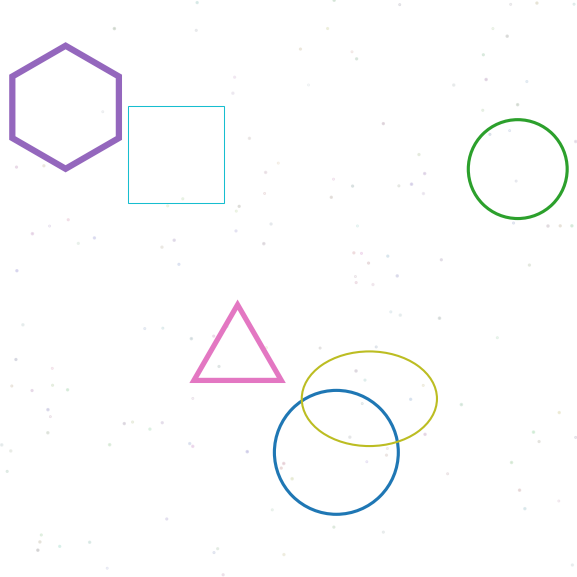[{"shape": "circle", "thickness": 1.5, "radius": 0.54, "center": [0.582, 0.216]}, {"shape": "circle", "thickness": 1.5, "radius": 0.43, "center": [0.897, 0.706]}, {"shape": "hexagon", "thickness": 3, "radius": 0.53, "center": [0.114, 0.813]}, {"shape": "triangle", "thickness": 2.5, "radius": 0.44, "center": [0.411, 0.384]}, {"shape": "oval", "thickness": 1, "radius": 0.59, "center": [0.64, 0.309]}, {"shape": "square", "thickness": 0.5, "radius": 0.42, "center": [0.305, 0.732]}]